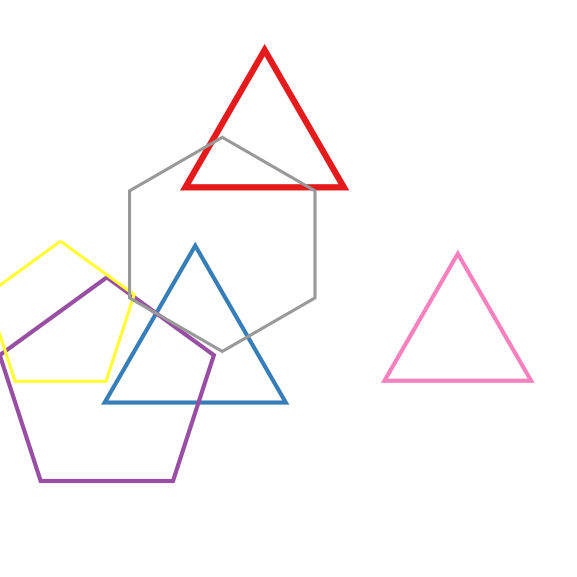[{"shape": "triangle", "thickness": 3, "radius": 0.79, "center": [0.458, 0.754]}, {"shape": "triangle", "thickness": 2, "radius": 0.91, "center": [0.338, 0.393]}, {"shape": "pentagon", "thickness": 2, "radius": 0.97, "center": [0.185, 0.324]}, {"shape": "pentagon", "thickness": 1.5, "radius": 0.67, "center": [0.105, 0.447]}, {"shape": "triangle", "thickness": 2, "radius": 0.73, "center": [0.793, 0.413]}, {"shape": "hexagon", "thickness": 1.5, "radius": 0.93, "center": [0.385, 0.576]}]